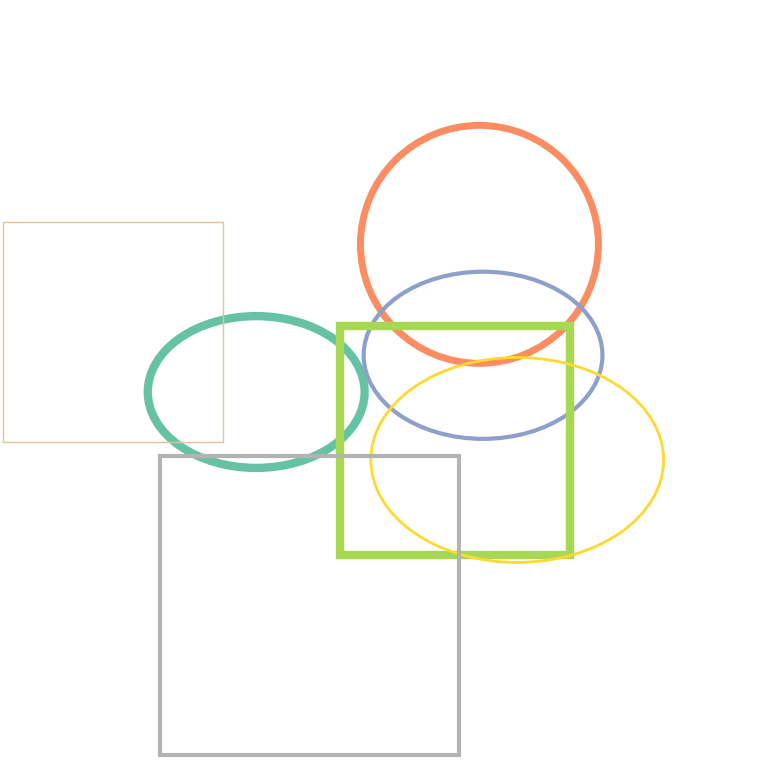[{"shape": "oval", "thickness": 3, "radius": 0.7, "center": [0.333, 0.491]}, {"shape": "circle", "thickness": 2.5, "radius": 0.77, "center": [0.623, 0.683]}, {"shape": "oval", "thickness": 1.5, "radius": 0.78, "center": [0.627, 0.539]}, {"shape": "square", "thickness": 3, "radius": 0.74, "center": [0.591, 0.428]}, {"shape": "oval", "thickness": 1, "radius": 0.95, "center": [0.672, 0.403]}, {"shape": "square", "thickness": 0.5, "radius": 0.71, "center": [0.147, 0.569]}, {"shape": "square", "thickness": 1.5, "radius": 0.97, "center": [0.402, 0.213]}]